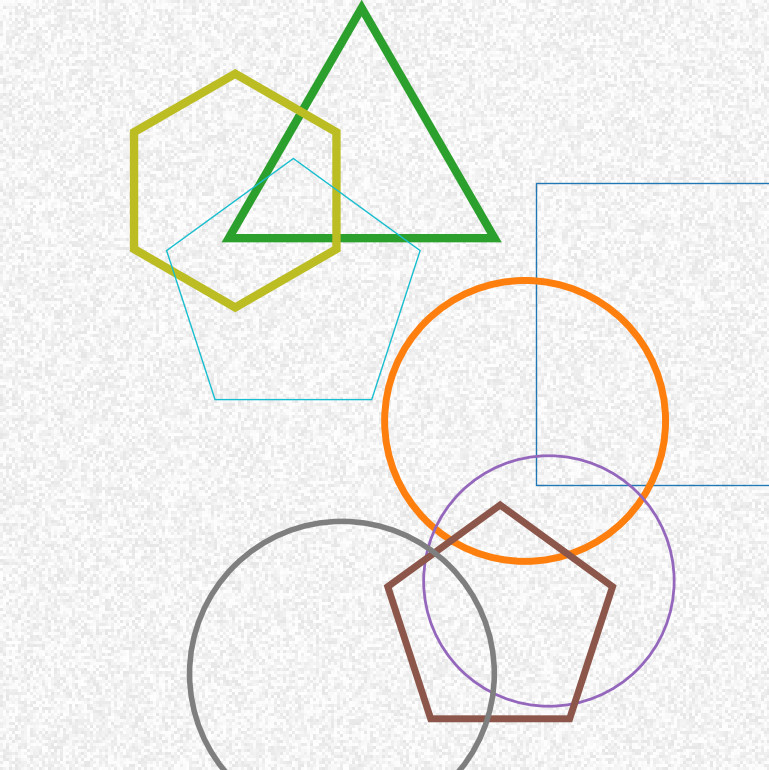[{"shape": "square", "thickness": 0.5, "radius": 0.98, "center": [0.892, 0.566]}, {"shape": "circle", "thickness": 2.5, "radius": 0.91, "center": [0.682, 0.453]}, {"shape": "triangle", "thickness": 3, "radius": 1.0, "center": [0.47, 0.79]}, {"shape": "circle", "thickness": 1, "radius": 0.81, "center": [0.713, 0.245]}, {"shape": "pentagon", "thickness": 2.5, "radius": 0.77, "center": [0.65, 0.191]}, {"shape": "circle", "thickness": 2, "radius": 0.99, "center": [0.444, 0.125]}, {"shape": "hexagon", "thickness": 3, "radius": 0.76, "center": [0.306, 0.752]}, {"shape": "pentagon", "thickness": 0.5, "radius": 0.87, "center": [0.381, 0.621]}]